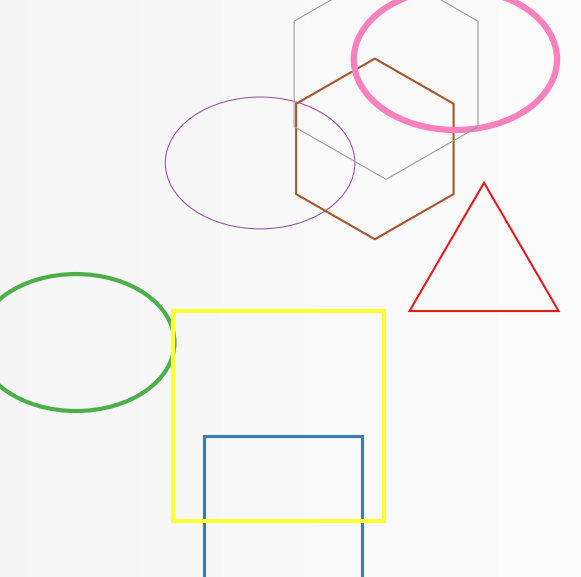[{"shape": "triangle", "thickness": 1, "radius": 0.74, "center": [0.833, 0.535]}, {"shape": "square", "thickness": 1.5, "radius": 0.68, "center": [0.487, 0.107]}, {"shape": "oval", "thickness": 2, "radius": 0.85, "center": [0.131, 0.406]}, {"shape": "oval", "thickness": 0.5, "radius": 0.82, "center": [0.447, 0.717]}, {"shape": "square", "thickness": 2, "radius": 0.91, "center": [0.48, 0.279]}, {"shape": "hexagon", "thickness": 1, "radius": 0.78, "center": [0.645, 0.741]}, {"shape": "oval", "thickness": 3, "radius": 0.87, "center": [0.784, 0.896]}, {"shape": "hexagon", "thickness": 0.5, "radius": 0.91, "center": [0.664, 0.871]}]